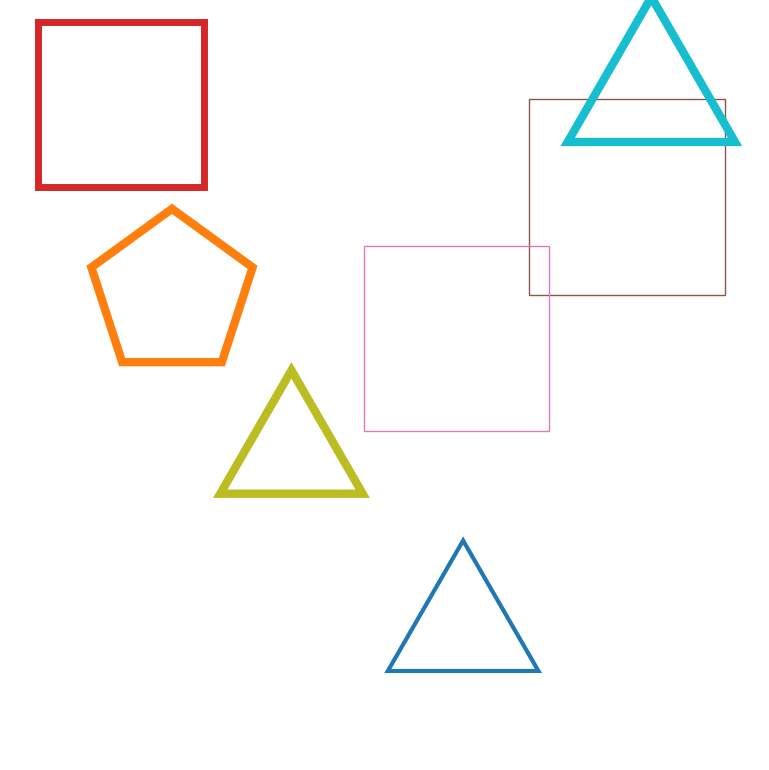[{"shape": "triangle", "thickness": 1.5, "radius": 0.56, "center": [0.601, 0.185]}, {"shape": "pentagon", "thickness": 3, "radius": 0.55, "center": [0.223, 0.619]}, {"shape": "square", "thickness": 2.5, "radius": 0.54, "center": [0.158, 0.864]}, {"shape": "square", "thickness": 0.5, "radius": 0.64, "center": [0.815, 0.744]}, {"shape": "square", "thickness": 0.5, "radius": 0.6, "center": [0.593, 0.561]}, {"shape": "triangle", "thickness": 3, "radius": 0.53, "center": [0.379, 0.412]}, {"shape": "triangle", "thickness": 3, "radius": 0.63, "center": [0.846, 0.878]}]